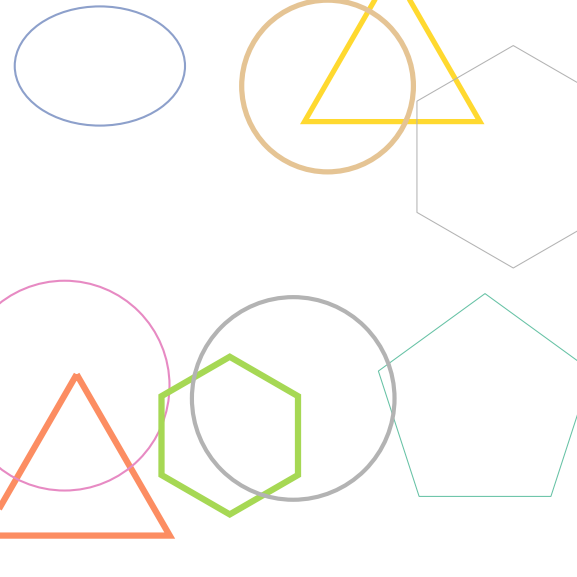[{"shape": "pentagon", "thickness": 0.5, "radius": 0.97, "center": [0.84, 0.297]}, {"shape": "triangle", "thickness": 3, "radius": 0.93, "center": [0.133, 0.165]}, {"shape": "oval", "thickness": 1, "radius": 0.74, "center": [0.173, 0.885]}, {"shape": "circle", "thickness": 1, "radius": 0.91, "center": [0.112, 0.331]}, {"shape": "hexagon", "thickness": 3, "radius": 0.68, "center": [0.398, 0.245]}, {"shape": "triangle", "thickness": 2.5, "radius": 0.88, "center": [0.679, 0.876]}, {"shape": "circle", "thickness": 2.5, "radius": 0.74, "center": [0.567, 0.85]}, {"shape": "hexagon", "thickness": 0.5, "radius": 0.96, "center": [0.889, 0.728]}, {"shape": "circle", "thickness": 2, "radius": 0.88, "center": [0.508, 0.309]}]